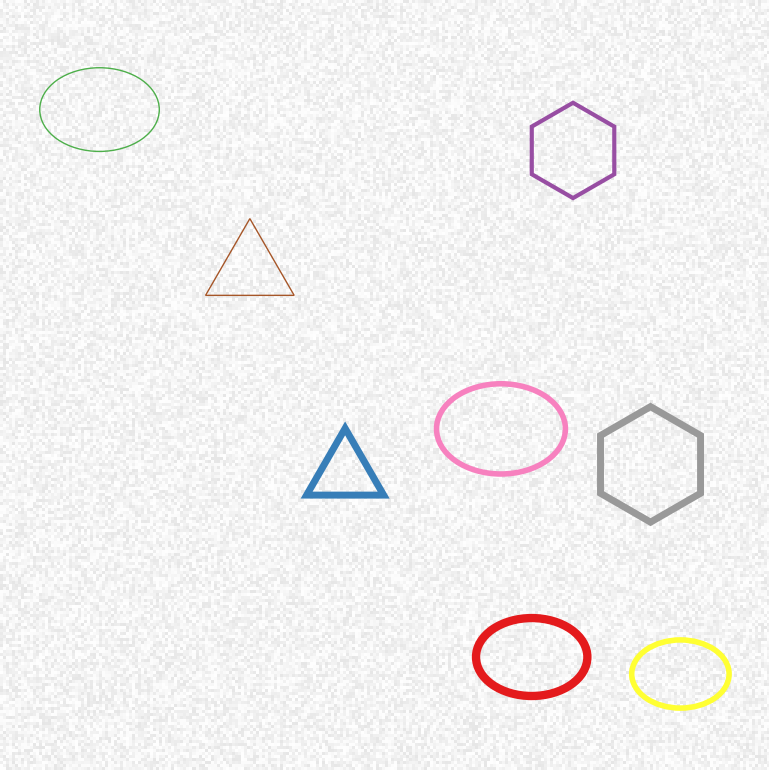[{"shape": "oval", "thickness": 3, "radius": 0.36, "center": [0.691, 0.147]}, {"shape": "triangle", "thickness": 2.5, "radius": 0.29, "center": [0.448, 0.386]}, {"shape": "oval", "thickness": 0.5, "radius": 0.39, "center": [0.129, 0.858]}, {"shape": "hexagon", "thickness": 1.5, "radius": 0.31, "center": [0.744, 0.805]}, {"shape": "oval", "thickness": 2, "radius": 0.32, "center": [0.884, 0.125]}, {"shape": "triangle", "thickness": 0.5, "radius": 0.33, "center": [0.324, 0.65]}, {"shape": "oval", "thickness": 2, "radius": 0.42, "center": [0.651, 0.443]}, {"shape": "hexagon", "thickness": 2.5, "radius": 0.38, "center": [0.845, 0.397]}]